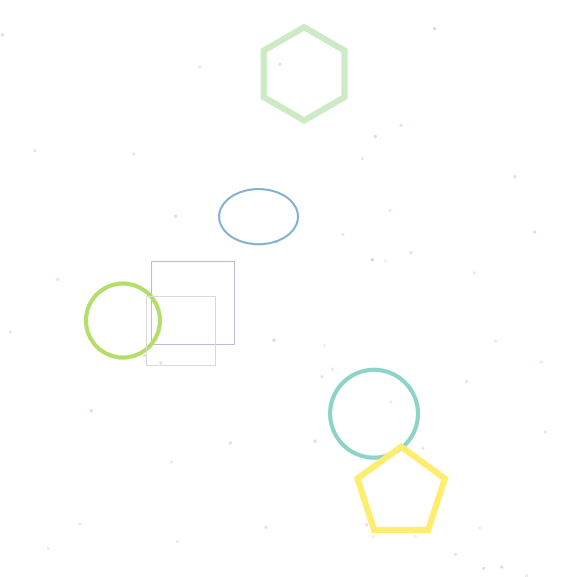[{"shape": "circle", "thickness": 2, "radius": 0.38, "center": [0.648, 0.283]}, {"shape": "square", "thickness": 0.5, "radius": 0.36, "center": [0.333, 0.475]}, {"shape": "oval", "thickness": 1, "radius": 0.34, "center": [0.448, 0.624]}, {"shape": "circle", "thickness": 2, "radius": 0.32, "center": [0.213, 0.444]}, {"shape": "square", "thickness": 0.5, "radius": 0.3, "center": [0.312, 0.427]}, {"shape": "hexagon", "thickness": 3, "radius": 0.4, "center": [0.527, 0.871]}, {"shape": "pentagon", "thickness": 3, "radius": 0.4, "center": [0.695, 0.146]}]